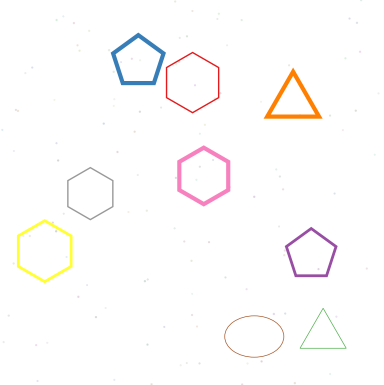[{"shape": "hexagon", "thickness": 1, "radius": 0.39, "center": [0.5, 0.785]}, {"shape": "pentagon", "thickness": 3, "radius": 0.34, "center": [0.359, 0.84]}, {"shape": "triangle", "thickness": 0.5, "radius": 0.35, "center": [0.839, 0.13]}, {"shape": "pentagon", "thickness": 2, "radius": 0.34, "center": [0.808, 0.339]}, {"shape": "triangle", "thickness": 3, "radius": 0.39, "center": [0.761, 0.736]}, {"shape": "hexagon", "thickness": 2, "radius": 0.4, "center": [0.116, 0.348]}, {"shape": "oval", "thickness": 0.5, "radius": 0.38, "center": [0.66, 0.126]}, {"shape": "hexagon", "thickness": 3, "radius": 0.37, "center": [0.529, 0.543]}, {"shape": "hexagon", "thickness": 1, "radius": 0.34, "center": [0.235, 0.497]}]